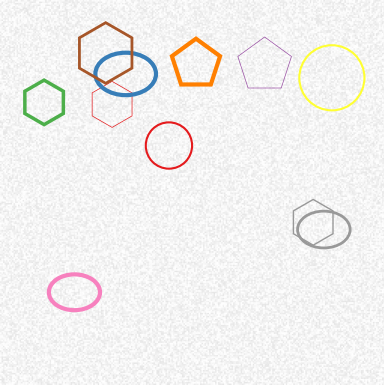[{"shape": "hexagon", "thickness": 0.5, "radius": 0.3, "center": [0.291, 0.729]}, {"shape": "circle", "thickness": 1.5, "radius": 0.3, "center": [0.439, 0.622]}, {"shape": "oval", "thickness": 3, "radius": 0.39, "center": [0.326, 0.808]}, {"shape": "hexagon", "thickness": 2.5, "radius": 0.29, "center": [0.115, 0.734]}, {"shape": "pentagon", "thickness": 0.5, "radius": 0.37, "center": [0.687, 0.831]}, {"shape": "pentagon", "thickness": 3, "radius": 0.33, "center": [0.509, 0.834]}, {"shape": "circle", "thickness": 1.5, "radius": 0.42, "center": [0.862, 0.798]}, {"shape": "hexagon", "thickness": 2, "radius": 0.39, "center": [0.275, 0.862]}, {"shape": "oval", "thickness": 3, "radius": 0.33, "center": [0.193, 0.241]}, {"shape": "oval", "thickness": 2, "radius": 0.34, "center": [0.841, 0.404]}, {"shape": "hexagon", "thickness": 1, "radius": 0.3, "center": [0.814, 0.423]}]